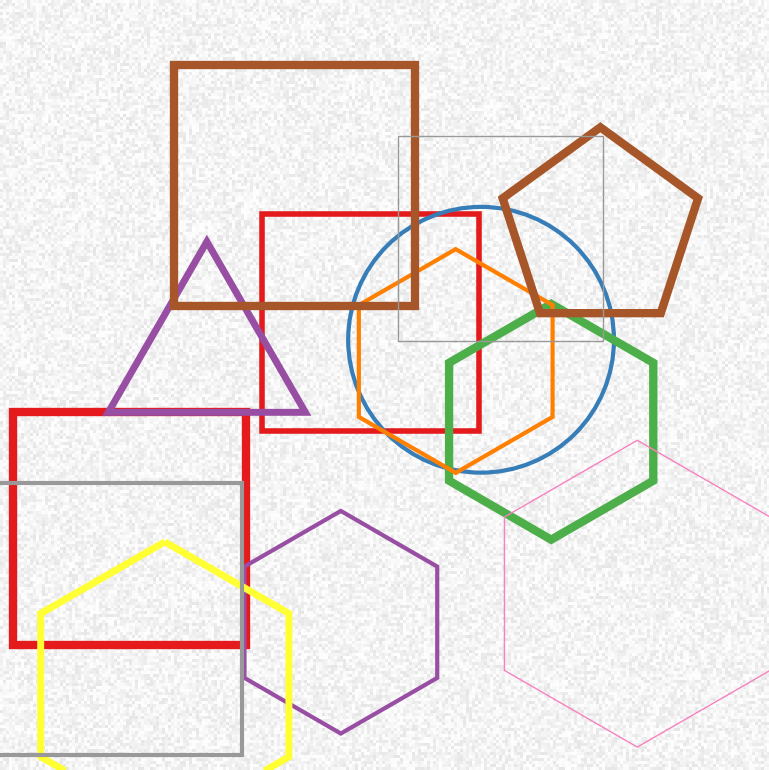[{"shape": "square", "thickness": 2, "radius": 0.7, "center": [0.481, 0.581]}, {"shape": "square", "thickness": 3, "radius": 0.76, "center": [0.168, 0.314]}, {"shape": "circle", "thickness": 1.5, "radius": 0.86, "center": [0.625, 0.559]}, {"shape": "hexagon", "thickness": 3, "radius": 0.77, "center": [0.716, 0.452]}, {"shape": "hexagon", "thickness": 1.5, "radius": 0.72, "center": [0.443, 0.192]}, {"shape": "triangle", "thickness": 2.5, "radius": 0.74, "center": [0.269, 0.538]}, {"shape": "hexagon", "thickness": 1.5, "radius": 0.73, "center": [0.592, 0.531]}, {"shape": "hexagon", "thickness": 2.5, "radius": 0.93, "center": [0.214, 0.11]}, {"shape": "square", "thickness": 3, "radius": 0.78, "center": [0.382, 0.759]}, {"shape": "pentagon", "thickness": 3, "radius": 0.67, "center": [0.78, 0.701]}, {"shape": "hexagon", "thickness": 0.5, "radius": 1.0, "center": [0.828, 0.229]}, {"shape": "square", "thickness": 1.5, "radius": 0.88, "center": [0.138, 0.196]}, {"shape": "square", "thickness": 0.5, "radius": 0.67, "center": [0.65, 0.691]}]